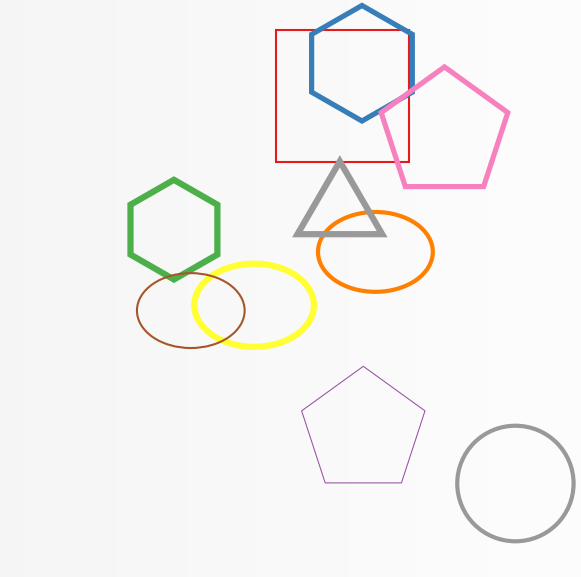[{"shape": "square", "thickness": 1, "radius": 0.57, "center": [0.59, 0.832]}, {"shape": "hexagon", "thickness": 2.5, "radius": 0.5, "center": [0.623, 0.89]}, {"shape": "hexagon", "thickness": 3, "radius": 0.43, "center": [0.299, 0.601]}, {"shape": "pentagon", "thickness": 0.5, "radius": 0.56, "center": [0.625, 0.253]}, {"shape": "oval", "thickness": 2, "radius": 0.49, "center": [0.646, 0.563]}, {"shape": "oval", "thickness": 3, "radius": 0.51, "center": [0.437, 0.471]}, {"shape": "oval", "thickness": 1, "radius": 0.46, "center": [0.328, 0.461]}, {"shape": "pentagon", "thickness": 2.5, "radius": 0.57, "center": [0.765, 0.769]}, {"shape": "circle", "thickness": 2, "radius": 0.5, "center": [0.887, 0.162]}, {"shape": "triangle", "thickness": 3, "radius": 0.42, "center": [0.585, 0.636]}]